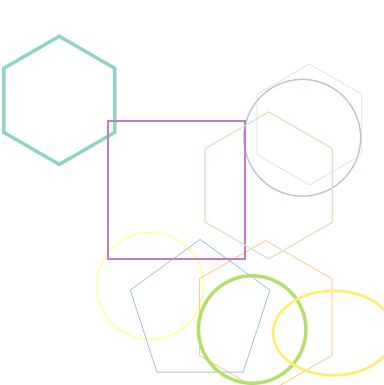[{"shape": "hexagon", "thickness": 2.5, "radius": 0.83, "center": [0.154, 0.739]}, {"shape": "circle", "thickness": 1.5, "radius": 0.69, "center": [0.39, 0.258]}, {"shape": "circle", "thickness": 1, "radius": 0.76, "center": [0.785, 0.642]}, {"shape": "pentagon", "thickness": 0.5, "radius": 0.95, "center": [0.52, 0.188]}, {"shape": "hexagon", "thickness": 0.5, "radius": 0.99, "center": [0.69, 0.176]}, {"shape": "circle", "thickness": 2.5, "radius": 0.7, "center": [0.655, 0.144]}, {"shape": "hexagon", "thickness": 0.5, "radius": 0.79, "center": [0.804, 0.677]}, {"shape": "square", "thickness": 1.5, "radius": 0.89, "center": [0.458, 0.506]}, {"shape": "hexagon", "thickness": 1, "radius": 0.95, "center": [0.698, 0.518]}, {"shape": "oval", "thickness": 2, "radius": 0.78, "center": [0.866, 0.135]}]